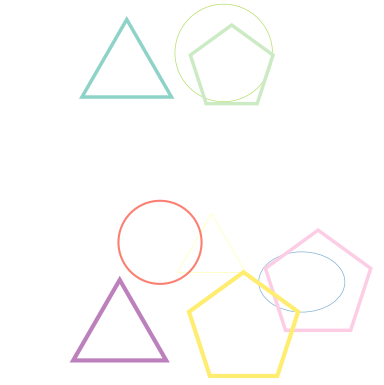[{"shape": "triangle", "thickness": 2.5, "radius": 0.67, "center": [0.329, 0.815]}, {"shape": "triangle", "thickness": 0.5, "radius": 0.51, "center": [0.55, 0.343]}, {"shape": "circle", "thickness": 1.5, "radius": 0.54, "center": [0.416, 0.371]}, {"shape": "oval", "thickness": 0.5, "radius": 0.56, "center": [0.784, 0.268]}, {"shape": "circle", "thickness": 0.5, "radius": 0.63, "center": [0.581, 0.862]}, {"shape": "pentagon", "thickness": 2.5, "radius": 0.72, "center": [0.826, 0.258]}, {"shape": "triangle", "thickness": 3, "radius": 0.7, "center": [0.311, 0.134]}, {"shape": "pentagon", "thickness": 2.5, "radius": 0.56, "center": [0.602, 0.822]}, {"shape": "pentagon", "thickness": 3, "radius": 0.75, "center": [0.633, 0.144]}]